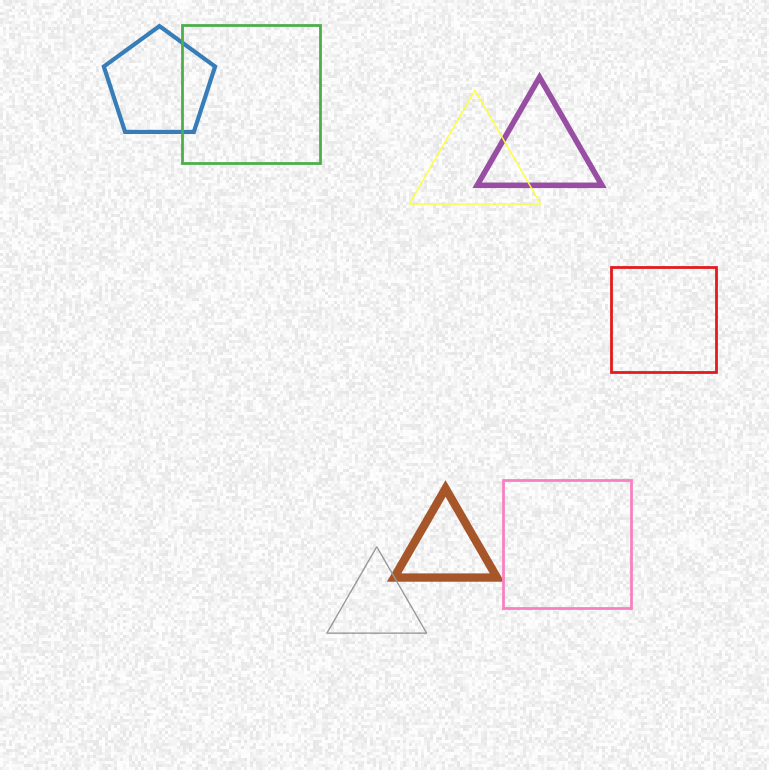[{"shape": "square", "thickness": 1, "radius": 0.34, "center": [0.861, 0.585]}, {"shape": "pentagon", "thickness": 1.5, "radius": 0.38, "center": [0.207, 0.89]}, {"shape": "square", "thickness": 1, "radius": 0.45, "center": [0.326, 0.878]}, {"shape": "triangle", "thickness": 2, "radius": 0.47, "center": [0.701, 0.806]}, {"shape": "triangle", "thickness": 0.5, "radius": 0.49, "center": [0.617, 0.784]}, {"shape": "triangle", "thickness": 3, "radius": 0.39, "center": [0.579, 0.288]}, {"shape": "square", "thickness": 1, "radius": 0.41, "center": [0.736, 0.293]}, {"shape": "triangle", "thickness": 0.5, "radius": 0.37, "center": [0.489, 0.215]}]